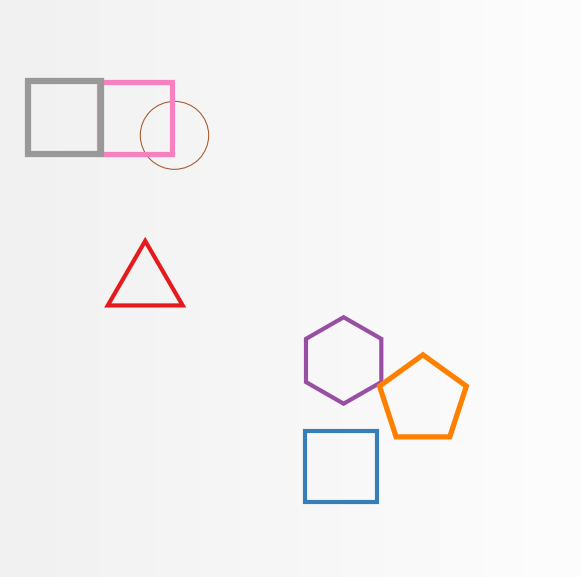[{"shape": "triangle", "thickness": 2, "radius": 0.37, "center": [0.25, 0.507]}, {"shape": "square", "thickness": 2, "radius": 0.31, "center": [0.586, 0.191]}, {"shape": "hexagon", "thickness": 2, "radius": 0.37, "center": [0.591, 0.375]}, {"shape": "pentagon", "thickness": 2.5, "radius": 0.39, "center": [0.728, 0.306]}, {"shape": "circle", "thickness": 0.5, "radius": 0.29, "center": [0.3, 0.765]}, {"shape": "square", "thickness": 2.5, "radius": 0.31, "center": [0.233, 0.795]}, {"shape": "square", "thickness": 3, "radius": 0.31, "center": [0.112, 0.796]}]